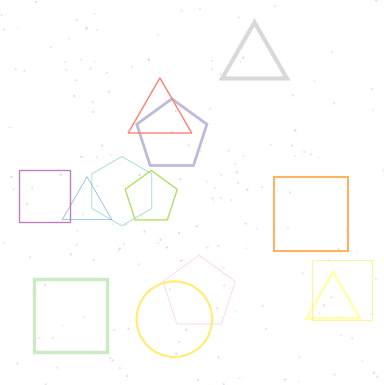[{"shape": "hexagon", "thickness": 0.5, "radius": 0.45, "center": [0.316, 0.503]}, {"shape": "triangle", "thickness": 2, "radius": 0.4, "center": [0.866, 0.213]}, {"shape": "pentagon", "thickness": 2, "radius": 0.48, "center": [0.446, 0.648]}, {"shape": "triangle", "thickness": 1, "radius": 0.48, "center": [0.415, 0.702]}, {"shape": "triangle", "thickness": 0.5, "radius": 0.37, "center": [0.226, 0.467]}, {"shape": "square", "thickness": 1.5, "radius": 0.48, "center": [0.808, 0.443]}, {"shape": "pentagon", "thickness": 1, "radius": 0.36, "center": [0.393, 0.486]}, {"shape": "pentagon", "thickness": 0.5, "radius": 0.49, "center": [0.517, 0.238]}, {"shape": "triangle", "thickness": 3, "radius": 0.49, "center": [0.661, 0.845]}, {"shape": "square", "thickness": 1, "radius": 0.34, "center": [0.116, 0.491]}, {"shape": "square", "thickness": 2.5, "radius": 0.47, "center": [0.183, 0.18]}, {"shape": "circle", "thickness": 1.5, "radius": 0.49, "center": [0.453, 0.171]}, {"shape": "square", "thickness": 0.5, "radius": 0.39, "center": [0.889, 0.246]}]